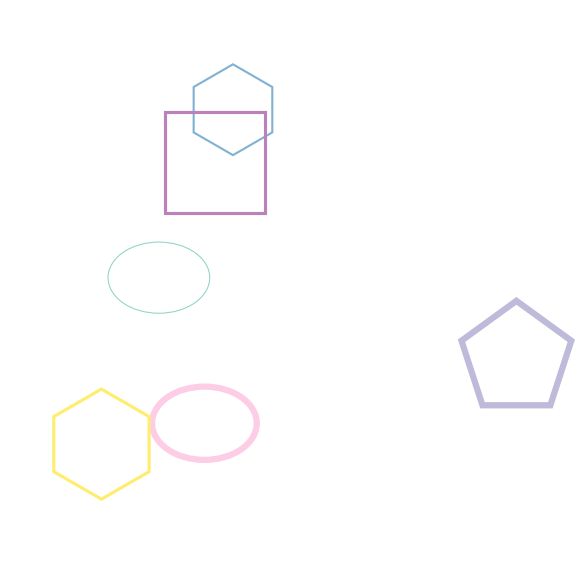[{"shape": "oval", "thickness": 0.5, "radius": 0.44, "center": [0.275, 0.518]}, {"shape": "pentagon", "thickness": 3, "radius": 0.5, "center": [0.894, 0.378]}, {"shape": "hexagon", "thickness": 1, "radius": 0.39, "center": [0.403, 0.809]}, {"shape": "oval", "thickness": 3, "radius": 0.45, "center": [0.354, 0.266]}, {"shape": "square", "thickness": 1.5, "radius": 0.43, "center": [0.373, 0.718]}, {"shape": "hexagon", "thickness": 1.5, "radius": 0.48, "center": [0.176, 0.23]}]